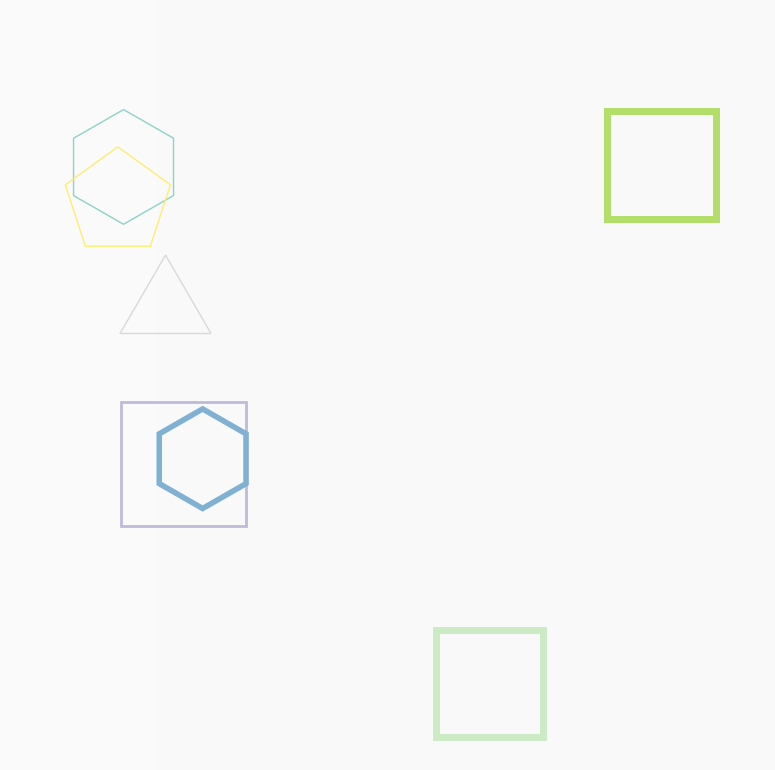[{"shape": "hexagon", "thickness": 0.5, "radius": 0.37, "center": [0.159, 0.783]}, {"shape": "square", "thickness": 1, "radius": 0.4, "center": [0.237, 0.397]}, {"shape": "hexagon", "thickness": 2, "radius": 0.32, "center": [0.261, 0.404]}, {"shape": "square", "thickness": 2.5, "radius": 0.35, "center": [0.853, 0.786]}, {"shape": "triangle", "thickness": 0.5, "radius": 0.34, "center": [0.214, 0.601]}, {"shape": "square", "thickness": 2.5, "radius": 0.35, "center": [0.631, 0.112]}, {"shape": "pentagon", "thickness": 0.5, "radius": 0.36, "center": [0.152, 0.738]}]